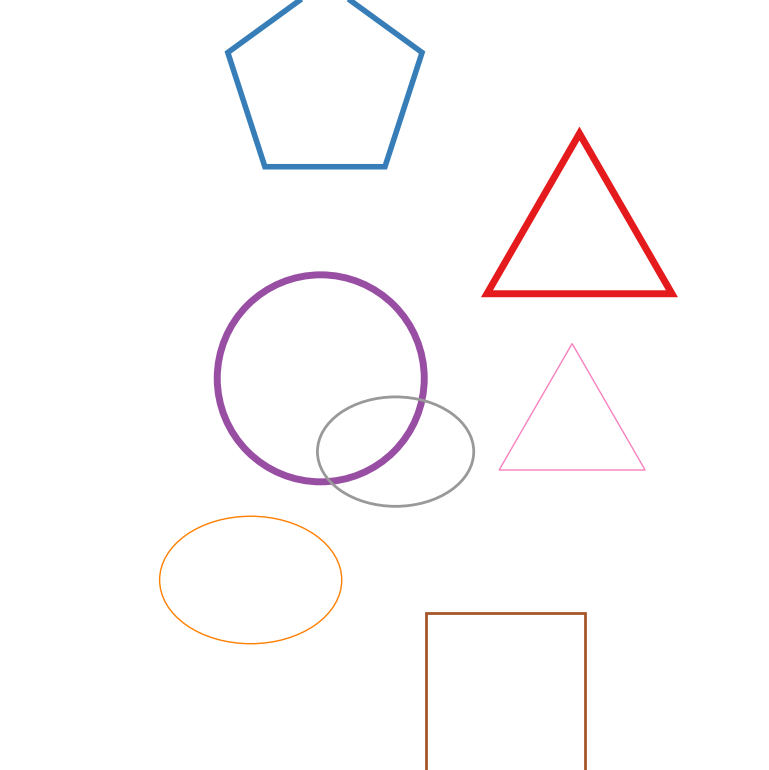[{"shape": "triangle", "thickness": 2.5, "radius": 0.69, "center": [0.753, 0.688]}, {"shape": "pentagon", "thickness": 2, "radius": 0.66, "center": [0.422, 0.891]}, {"shape": "circle", "thickness": 2.5, "radius": 0.67, "center": [0.417, 0.509]}, {"shape": "oval", "thickness": 0.5, "radius": 0.59, "center": [0.326, 0.247]}, {"shape": "square", "thickness": 1, "radius": 0.52, "center": [0.657, 0.1]}, {"shape": "triangle", "thickness": 0.5, "radius": 0.55, "center": [0.743, 0.444]}, {"shape": "oval", "thickness": 1, "radius": 0.51, "center": [0.514, 0.413]}]